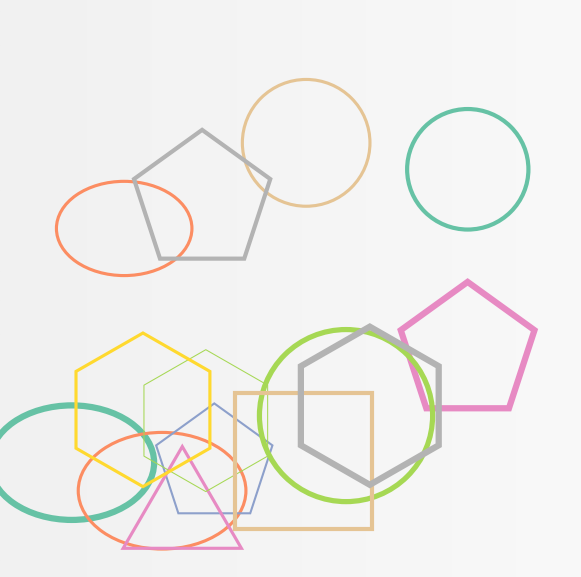[{"shape": "oval", "thickness": 3, "radius": 0.71, "center": [0.123, 0.198]}, {"shape": "circle", "thickness": 2, "radius": 0.52, "center": [0.805, 0.706]}, {"shape": "oval", "thickness": 1.5, "radius": 0.58, "center": [0.214, 0.604]}, {"shape": "oval", "thickness": 1.5, "radius": 0.72, "center": [0.279, 0.149]}, {"shape": "pentagon", "thickness": 1, "radius": 0.53, "center": [0.369, 0.195]}, {"shape": "pentagon", "thickness": 3, "radius": 0.6, "center": [0.805, 0.39]}, {"shape": "triangle", "thickness": 1.5, "radius": 0.59, "center": [0.314, 0.108]}, {"shape": "hexagon", "thickness": 0.5, "radius": 0.61, "center": [0.354, 0.271]}, {"shape": "circle", "thickness": 2.5, "radius": 0.74, "center": [0.595, 0.28]}, {"shape": "hexagon", "thickness": 1.5, "radius": 0.66, "center": [0.246, 0.289]}, {"shape": "square", "thickness": 2, "radius": 0.59, "center": [0.522, 0.2]}, {"shape": "circle", "thickness": 1.5, "radius": 0.55, "center": [0.527, 0.752]}, {"shape": "pentagon", "thickness": 2, "radius": 0.62, "center": [0.348, 0.651]}, {"shape": "hexagon", "thickness": 3, "radius": 0.68, "center": [0.636, 0.297]}]